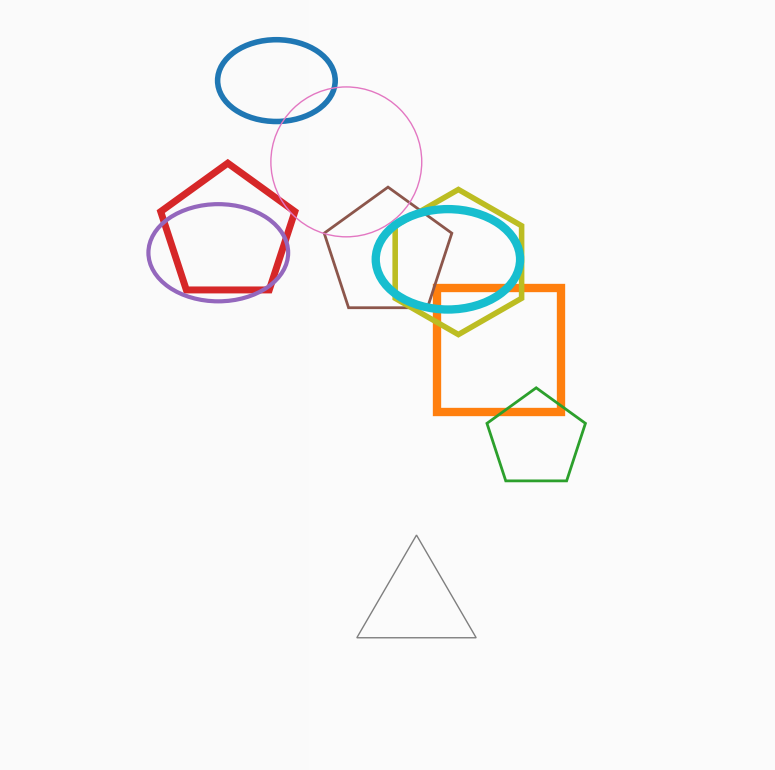[{"shape": "oval", "thickness": 2, "radius": 0.38, "center": [0.357, 0.895]}, {"shape": "square", "thickness": 3, "radius": 0.4, "center": [0.643, 0.545]}, {"shape": "pentagon", "thickness": 1, "radius": 0.33, "center": [0.692, 0.43]}, {"shape": "pentagon", "thickness": 2.5, "radius": 0.46, "center": [0.294, 0.697]}, {"shape": "oval", "thickness": 1.5, "radius": 0.45, "center": [0.282, 0.672]}, {"shape": "pentagon", "thickness": 1, "radius": 0.43, "center": [0.501, 0.67]}, {"shape": "circle", "thickness": 0.5, "radius": 0.49, "center": [0.447, 0.79]}, {"shape": "triangle", "thickness": 0.5, "radius": 0.44, "center": [0.537, 0.216]}, {"shape": "hexagon", "thickness": 2, "radius": 0.47, "center": [0.591, 0.66]}, {"shape": "oval", "thickness": 3, "radius": 0.47, "center": [0.578, 0.663]}]